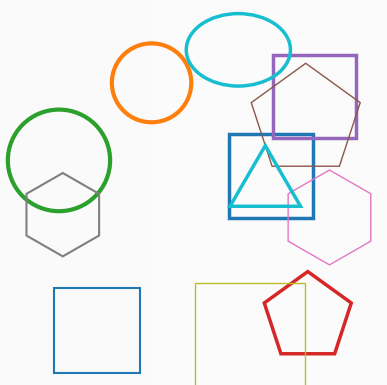[{"shape": "square", "thickness": 2.5, "radius": 0.54, "center": [0.699, 0.543]}, {"shape": "square", "thickness": 1.5, "radius": 0.55, "center": [0.251, 0.143]}, {"shape": "circle", "thickness": 3, "radius": 0.51, "center": [0.391, 0.785]}, {"shape": "circle", "thickness": 3, "radius": 0.66, "center": [0.152, 0.583]}, {"shape": "pentagon", "thickness": 2.5, "radius": 0.59, "center": [0.794, 0.177]}, {"shape": "square", "thickness": 2.5, "radius": 0.54, "center": [0.812, 0.75]}, {"shape": "pentagon", "thickness": 1, "radius": 0.74, "center": [0.789, 0.688]}, {"shape": "hexagon", "thickness": 1, "radius": 0.62, "center": [0.85, 0.435]}, {"shape": "hexagon", "thickness": 1.5, "radius": 0.54, "center": [0.162, 0.442]}, {"shape": "square", "thickness": 1, "radius": 0.71, "center": [0.645, 0.124]}, {"shape": "triangle", "thickness": 2.5, "radius": 0.53, "center": [0.685, 0.517]}, {"shape": "oval", "thickness": 2.5, "radius": 0.67, "center": [0.615, 0.871]}]